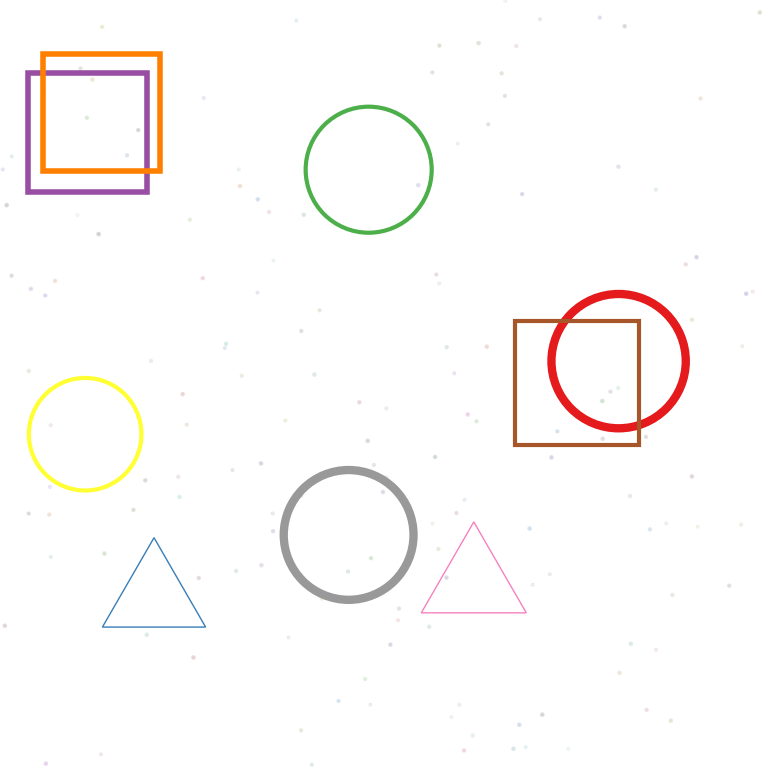[{"shape": "circle", "thickness": 3, "radius": 0.44, "center": [0.803, 0.531]}, {"shape": "triangle", "thickness": 0.5, "radius": 0.39, "center": [0.2, 0.224]}, {"shape": "circle", "thickness": 1.5, "radius": 0.41, "center": [0.479, 0.78]}, {"shape": "square", "thickness": 2, "radius": 0.39, "center": [0.114, 0.828]}, {"shape": "square", "thickness": 2, "radius": 0.38, "center": [0.132, 0.854]}, {"shape": "circle", "thickness": 1.5, "radius": 0.37, "center": [0.111, 0.436]}, {"shape": "square", "thickness": 1.5, "radius": 0.4, "center": [0.749, 0.503]}, {"shape": "triangle", "thickness": 0.5, "radius": 0.39, "center": [0.615, 0.243]}, {"shape": "circle", "thickness": 3, "radius": 0.42, "center": [0.453, 0.305]}]